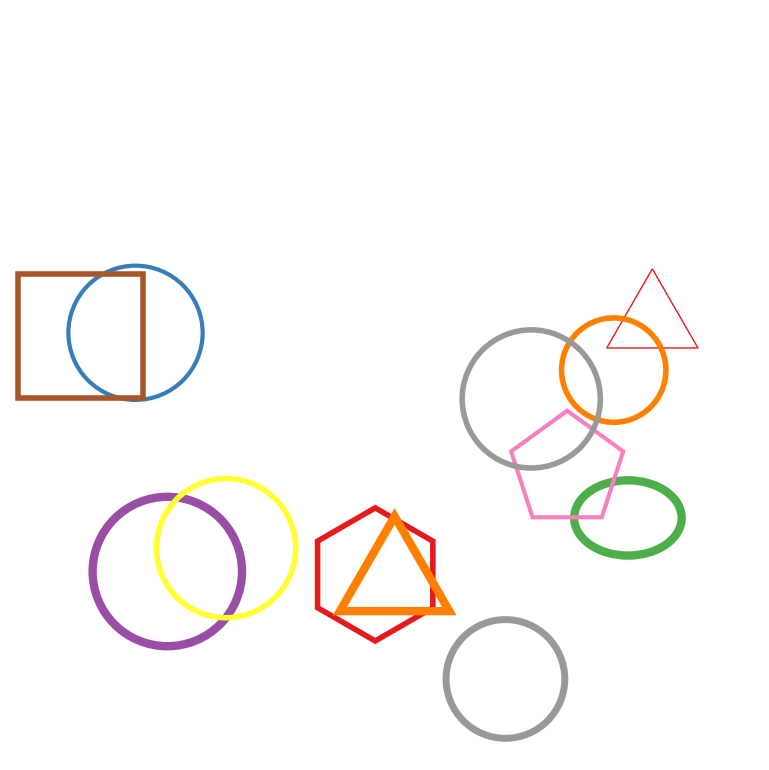[{"shape": "hexagon", "thickness": 2, "radius": 0.43, "center": [0.487, 0.254]}, {"shape": "triangle", "thickness": 0.5, "radius": 0.34, "center": [0.847, 0.582]}, {"shape": "circle", "thickness": 1.5, "radius": 0.44, "center": [0.176, 0.568]}, {"shape": "oval", "thickness": 3, "radius": 0.35, "center": [0.815, 0.327]}, {"shape": "circle", "thickness": 3, "radius": 0.49, "center": [0.217, 0.258]}, {"shape": "triangle", "thickness": 3, "radius": 0.41, "center": [0.512, 0.247]}, {"shape": "circle", "thickness": 2, "radius": 0.34, "center": [0.797, 0.519]}, {"shape": "circle", "thickness": 2, "radius": 0.45, "center": [0.294, 0.288]}, {"shape": "square", "thickness": 2, "radius": 0.4, "center": [0.105, 0.564]}, {"shape": "pentagon", "thickness": 1.5, "radius": 0.38, "center": [0.737, 0.39]}, {"shape": "circle", "thickness": 2, "radius": 0.45, "center": [0.69, 0.482]}, {"shape": "circle", "thickness": 2.5, "radius": 0.39, "center": [0.656, 0.118]}]